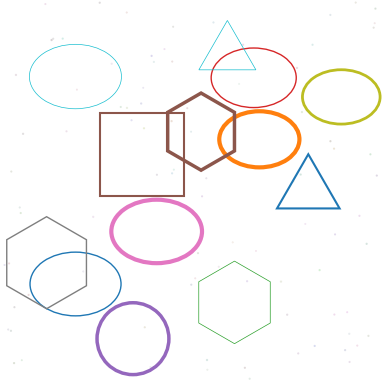[{"shape": "triangle", "thickness": 1.5, "radius": 0.47, "center": [0.801, 0.506]}, {"shape": "oval", "thickness": 1, "radius": 0.59, "center": [0.196, 0.262]}, {"shape": "oval", "thickness": 3, "radius": 0.52, "center": [0.674, 0.638]}, {"shape": "hexagon", "thickness": 0.5, "radius": 0.54, "center": [0.609, 0.215]}, {"shape": "oval", "thickness": 1, "radius": 0.55, "center": [0.659, 0.798]}, {"shape": "circle", "thickness": 2.5, "radius": 0.47, "center": [0.345, 0.12]}, {"shape": "hexagon", "thickness": 2.5, "radius": 0.5, "center": [0.522, 0.658]}, {"shape": "square", "thickness": 1.5, "radius": 0.54, "center": [0.368, 0.599]}, {"shape": "oval", "thickness": 3, "radius": 0.59, "center": [0.407, 0.399]}, {"shape": "hexagon", "thickness": 1, "radius": 0.6, "center": [0.121, 0.318]}, {"shape": "oval", "thickness": 2, "radius": 0.5, "center": [0.886, 0.748]}, {"shape": "oval", "thickness": 0.5, "radius": 0.6, "center": [0.196, 0.801]}, {"shape": "triangle", "thickness": 0.5, "radius": 0.43, "center": [0.591, 0.861]}]